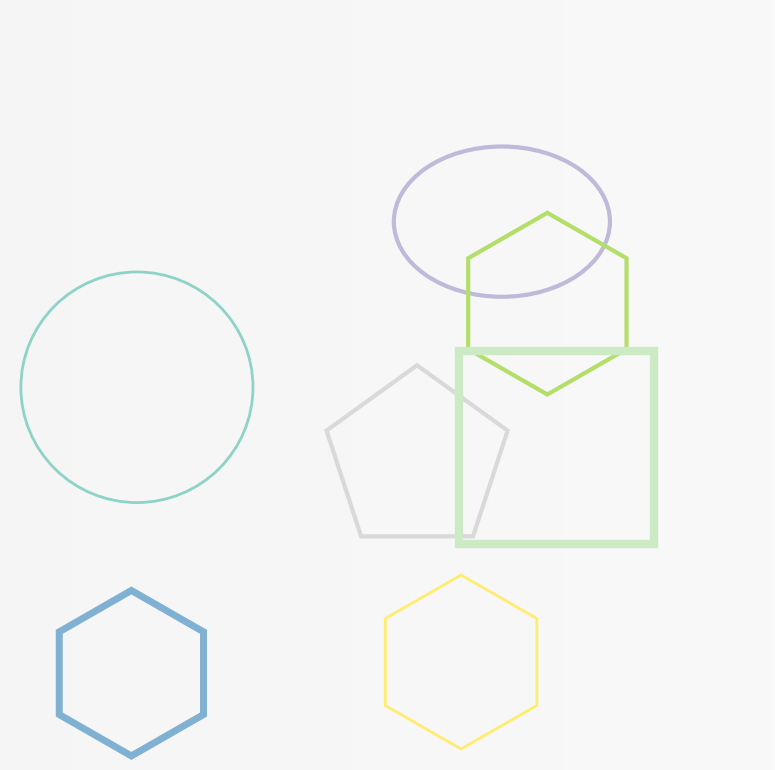[{"shape": "circle", "thickness": 1, "radius": 0.75, "center": [0.177, 0.497]}, {"shape": "oval", "thickness": 1.5, "radius": 0.7, "center": [0.648, 0.712]}, {"shape": "hexagon", "thickness": 2.5, "radius": 0.54, "center": [0.17, 0.126]}, {"shape": "hexagon", "thickness": 1.5, "radius": 0.59, "center": [0.706, 0.606]}, {"shape": "pentagon", "thickness": 1.5, "radius": 0.61, "center": [0.538, 0.403]}, {"shape": "square", "thickness": 3, "radius": 0.63, "center": [0.718, 0.419]}, {"shape": "hexagon", "thickness": 1, "radius": 0.56, "center": [0.595, 0.14]}]